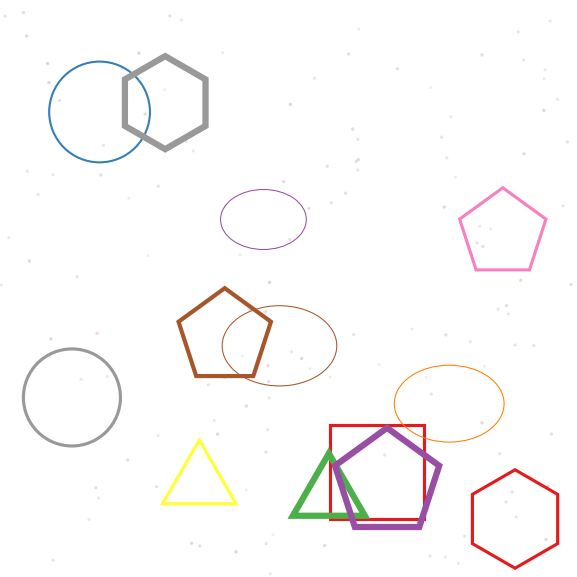[{"shape": "hexagon", "thickness": 1.5, "radius": 0.43, "center": [0.892, 0.1]}, {"shape": "square", "thickness": 1.5, "radius": 0.41, "center": [0.652, 0.182]}, {"shape": "circle", "thickness": 1, "radius": 0.44, "center": [0.172, 0.805]}, {"shape": "triangle", "thickness": 3, "radius": 0.36, "center": [0.569, 0.142]}, {"shape": "oval", "thickness": 0.5, "radius": 0.37, "center": [0.456, 0.619]}, {"shape": "pentagon", "thickness": 3, "radius": 0.47, "center": [0.67, 0.163]}, {"shape": "oval", "thickness": 0.5, "radius": 0.48, "center": [0.778, 0.3]}, {"shape": "triangle", "thickness": 1.5, "radius": 0.37, "center": [0.345, 0.164]}, {"shape": "oval", "thickness": 0.5, "radius": 0.5, "center": [0.484, 0.4]}, {"shape": "pentagon", "thickness": 2, "radius": 0.42, "center": [0.389, 0.416]}, {"shape": "pentagon", "thickness": 1.5, "radius": 0.39, "center": [0.871, 0.595]}, {"shape": "hexagon", "thickness": 3, "radius": 0.4, "center": [0.286, 0.821]}, {"shape": "circle", "thickness": 1.5, "radius": 0.42, "center": [0.125, 0.311]}]